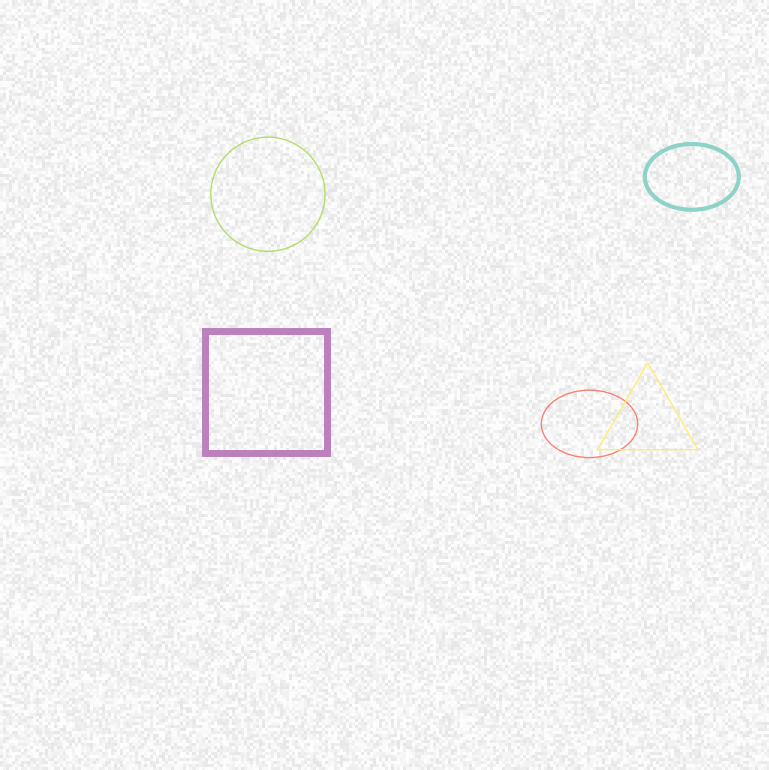[{"shape": "oval", "thickness": 1.5, "radius": 0.31, "center": [0.898, 0.77]}, {"shape": "oval", "thickness": 0.5, "radius": 0.31, "center": [0.766, 0.45]}, {"shape": "circle", "thickness": 0.5, "radius": 0.37, "center": [0.348, 0.748]}, {"shape": "square", "thickness": 2.5, "radius": 0.4, "center": [0.345, 0.491]}, {"shape": "triangle", "thickness": 0.5, "radius": 0.38, "center": [0.841, 0.454]}]